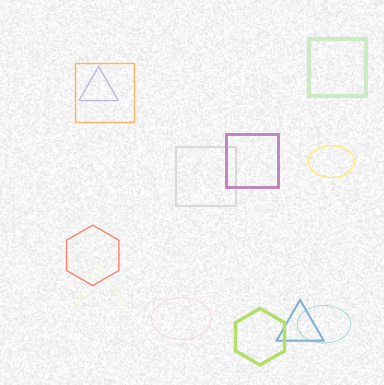[{"shape": "oval", "thickness": 0.5, "radius": 0.35, "center": [0.841, 0.158]}, {"shape": "triangle", "thickness": 0.5, "radius": 0.4, "center": [0.26, 0.236]}, {"shape": "triangle", "thickness": 1, "radius": 0.3, "center": [0.256, 0.768]}, {"shape": "hexagon", "thickness": 1, "radius": 0.39, "center": [0.241, 0.337]}, {"shape": "triangle", "thickness": 1.5, "radius": 0.35, "center": [0.779, 0.15]}, {"shape": "square", "thickness": 1, "radius": 0.38, "center": [0.271, 0.76]}, {"shape": "hexagon", "thickness": 2.5, "radius": 0.37, "center": [0.675, 0.125]}, {"shape": "oval", "thickness": 0.5, "radius": 0.39, "center": [0.471, 0.172]}, {"shape": "square", "thickness": 1.5, "radius": 0.39, "center": [0.535, 0.541]}, {"shape": "square", "thickness": 2, "radius": 0.34, "center": [0.654, 0.583]}, {"shape": "square", "thickness": 3, "radius": 0.37, "center": [0.877, 0.825]}, {"shape": "oval", "thickness": 1, "radius": 0.3, "center": [0.861, 0.58]}]